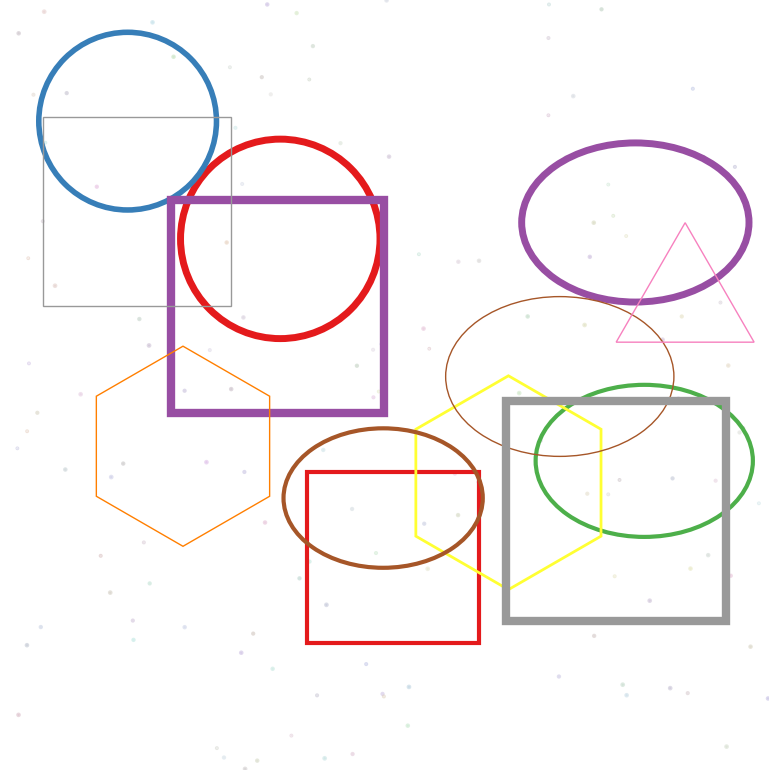[{"shape": "circle", "thickness": 2.5, "radius": 0.65, "center": [0.364, 0.69]}, {"shape": "square", "thickness": 1.5, "radius": 0.56, "center": [0.51, 0.276]}, {"shape": "circle", "thickness": 2, "radius": 0.58, "center": [0.166, 0.843]}, {"shape": "oval", "thickness": 1.5, "radius": 0.71, "center": [0.837, 0.401]}, {"shape": "square", "thickness": 3, "radius": 0.69, "center": [0.36, 0.602]}, {"shape": "oval", "thickness": 2.5, "radius": 0.74, "center": [0.825, 0.711]}, {"shape": "hexagon", "thickness": 0.5, "radius": 0.65, "center": [0.238, 0.42]}, {"shape": "hexagon", "thickness": 1, "radius": 0.69, "center": [0.66, 0.373]}, {"shape": "oval", "thickness": 0.5, "radius": 0.74, "center": [0.727, 0.511]}, {"shape": "oval", "thickness": 1.5, "radius": 0.65, "center": [0.498, 0.353]}, {"shape": "triangle", "thickness": 0.5, "radius": 0.52, "center": [0.89, 0.607]}, {"shape": "square", "thickness": 0.5, "radius": 0.61, "center": [0.178, 0.725]}, {"shape": "square", "thickness": 3, "radius": 0.71, "center": [0.8, 0.336]}]